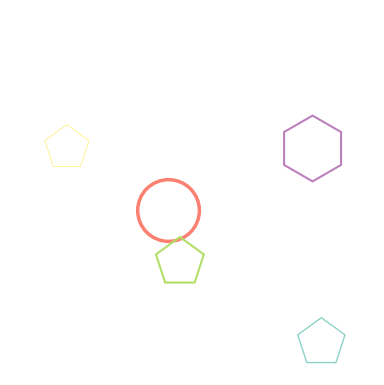[{"shape": "pentagon", "thickness": 1, "radius": 0.32, "center": [0.835, 0.11]}, {"shape": "circle", "thickness": 2.5, "radius": 0.4, "center": [0.438, 0.453]}, {"shape": "pentagon", "thickness": 1.5, "radius": 0.33, "center": [0.467, 0.319]}, {"shape": "hexagon", "thickness": 1.5, "radius": 0.43, "center": [0.812, 0.614]}, {"shape": "pentagon", "thickness": 0.5, "radius": 0.3, "center": [0.174, 0.616]}]